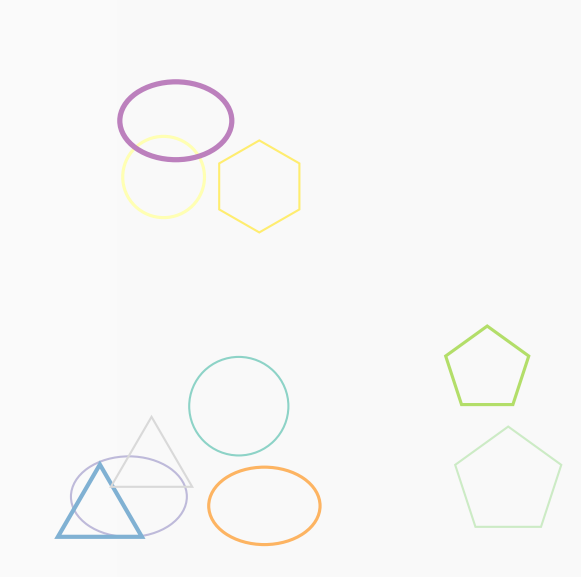[{"shape": "circle", "thickness": 1, "radius": 0.43, "center": [0.411, 0.296]}, {"shape": "circle", "thickness": 1.5, "radius": 0.35, "center": [0.281, 0.693]}, {"shape": "oval", "thickness": 1, "radius": 0.5, "center": [0.222, 0.139]}, {"shape": "triangle", "thickness": 2, "radius": 0.42, "center": [0.172, 0.111]}, {"shape": "oval", "thickness": 1.5, "radius": 0.48, "center": [0.455, 0.123]}, {"shape": "pentagon", "thickness": 1.5, "radius": 0.38, "center": [0.838, 0.359]}, {"shape": "triangle", "thickness": 1, "radius": 0.4, "center": [0.261, 0.197]}, {"shape": "oval", "thickness": 2.5, "radius": 0.48, "center": [0.302, 0.79]}, {"shape": "pentagon", "thickness": 1, "radius": 0.48, "center": [0.874, 0.165]}, {"shape": "hexagon", "thickness": 1, "radius": 0.4, "center": [0.446, 0.676]}]